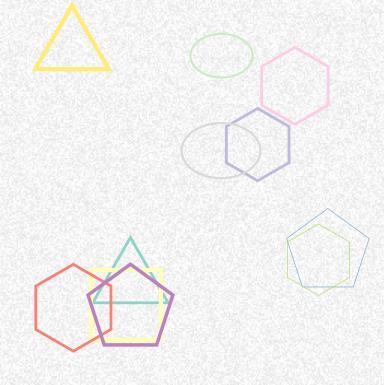[{"shape": "triangle", "thickness": 2, "radius": 0.57, "center": [0.339, 0.27]}, {"shape": "square", "thickness": 3, "radius": 0.46, "center": [0.327, 0.207]}, {"shape": "hexagon", "thickness": 2, "radius": 0.47, "center": [0.669, 0.624]}, {"shape": "hexagon", "thickness": 2, "radius": 0.56, "center": [0.191, 0.201]}, {"shape": "pentagon", "thickness": 0.5, "radius": 0.56, "center": [0.852, 0.346]}, {"shape": "hexagon", "thickness": 0.5, "radius": 0.46, "center": [0.827, 0.325]}, {"shape": "hexagon", "thickness": 2, "radius": 0.5, "center": [0.766, 0.777]}, {"shape": "oval", "thickness": 1.5, "radius": 0.51, "center": [0.574, 0.609]}, {"shape": "pentagon", "thickness": 2.5, "radius": 0.58, "center": [0.339, 0.198]}, {"shape": "oval", "thickness": 1.5, "radius": 0.4, "center": [0.575, 0.855]}, {"shape": "triangle", "thickness": 3, "radius": 0.55, "center": [0.187, 0.876]}]